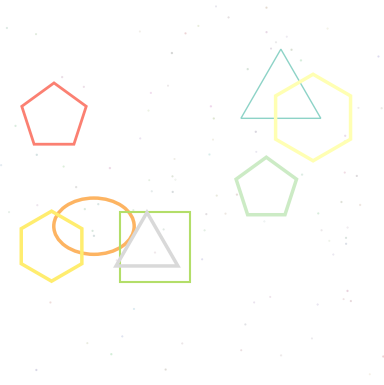[{"shape": "triangle", "thickness": 1, "radius": 0.6, "center": [0.73, 0.753]}, {"shape": "hexagon", "thickness": 2.5, "radius": 0.56, "center": [0.813, 0.695]}, {"shape": "pentagon", "thickness": 2, "radius": 0.44, "center": [0.14, 0.697]}, {"shape": "oval", "thickness": 2.5, "radius": 0.52, "center": [0.244, 0.412]}, {"shape": "square", "thickness": 1.5, "radius": 0.45, "center": [0.402, 0.359]}, {"shape": "triangle", "thickness": 2.5, "radius": 0.46, "center": [0.382, 0.356]}, {"shape": "pentagon", "thickness": 2.5, "radius": 0.41, "center": [0.692, 0.509]}, {"shape": "hexagon", "thickness": 2.5, "radius": 0.45, "center": [0.134, 0.361]}]